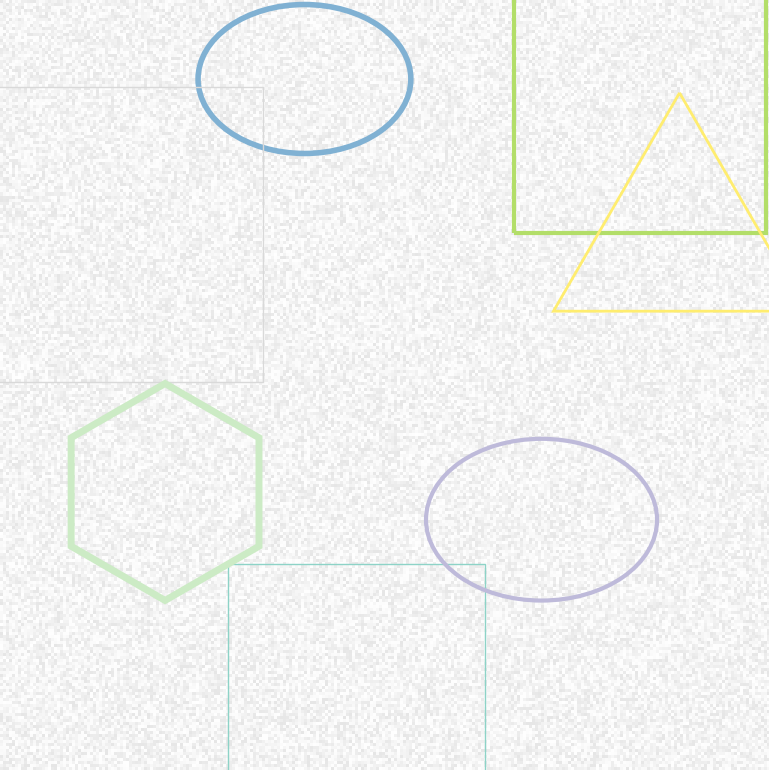[{"shape": "square", "thickness": 0.5, "radius": 0.83, "center": [0.463, 0.101]}, {"shape": "oval", "thickness": 1.5, "radius": 0.75, "center": [0.703, 0.325]}, {"shape": "oval", "thickness": 2, "radius": 0.69, "center": [0.395, 0.897]}, {"shape": "square", "thickness": 1.5, "radius": 0.82, "center": [0.831, 0.861]}, {"shape": "square", "thickness": 0.5, "radius": 0.96, "center": [0.149, 0.696]}, {"shape": "hexagon", "thickness": 2.5, "radius": 0.7, "center": [0.214, 0.361]}, {"shape": "triangle", "thickness": 1, "radius": 0.95, "center": [0.883, 0.69]}]